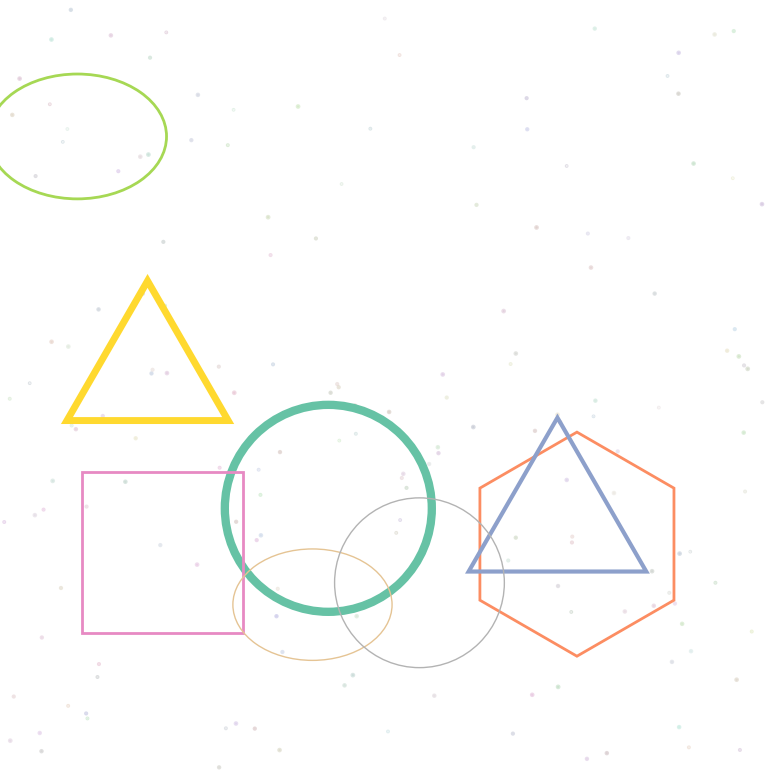[{"shape": "circle", "thickness": 3, "radius": 0.67, "center": [0.426, 0.34]}, {"shape": "hexagon", "thickness": 1, "radius": 0.73, "center": [0.749, 0.293]}, {"shape": "triangle", "thickness": 1.5, "radius": 0.67, "center": [0.724, 0.324]}, {"shape": "square", "thickness": 1, "radius": 0.52, "center": [0.211, 0.282]}, {"shape": "oval", "thickness": 1, "radius": 0.58, "center": [0.1, 0.823]}, {"shape": "triangle", "thickness": 2.5, "radius": 0.6, "center": [0.192, 0.514]}, {"shape": "oval", "thickness": 0.5, "radius": 0.52, "center": [0.406, 0.215]}, {"shape": "circle", "thickness": 0.5, "radius": 0.55, "center": [0.545, 0.243]}]